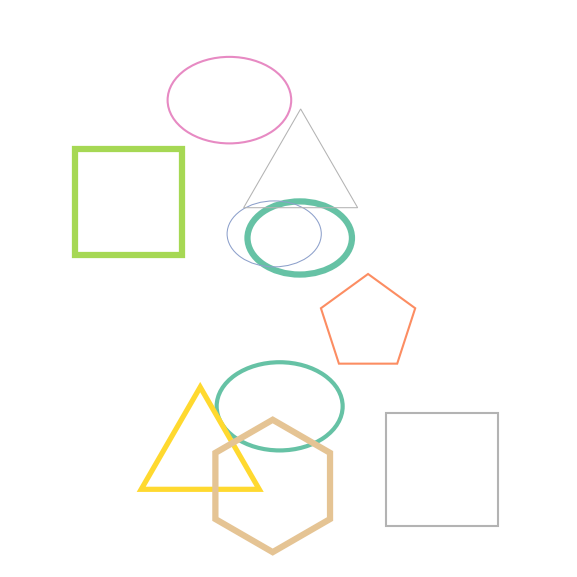[{"shape": "oval", "thickness": 2, "radius": 0.55, "center": [0.484, 0.296]}, {"shape": "oval", "thickness": 3, "radius": 0.45, "center": [0.519, 0.587]}, {"shape": "pentagon", "thickness": 1, "radius": 0.43, "center": [0.637, 0.439]}, {"shape": "oval", "thickness": 0.5, "radius": 0.41, "center": [0.475, 0.594]}, {"shape": "oval", "thickness": 1, "radius": 0.54, "center": [0.397, 0.826]}, {"shape": "square", "thickness": 3, "radius": 0.46, "center": [0.222, 0.649]}, {"shape": "triangle", "thickness": 2.5, "radius": 0.59, "center": [0.347, 0.211]}, {"shape": "hexagon", "thickness": 3, "radius": 0.57, "center": [0.472, 0.158]}, {"shape": "triangle", "thickness": 0.5, "radius": 0.57, "center": [0.521, 0.696]}, {"shape": "square", "thickness": 1, "radius": 0.49, "center": [0.765, 0.186]}]